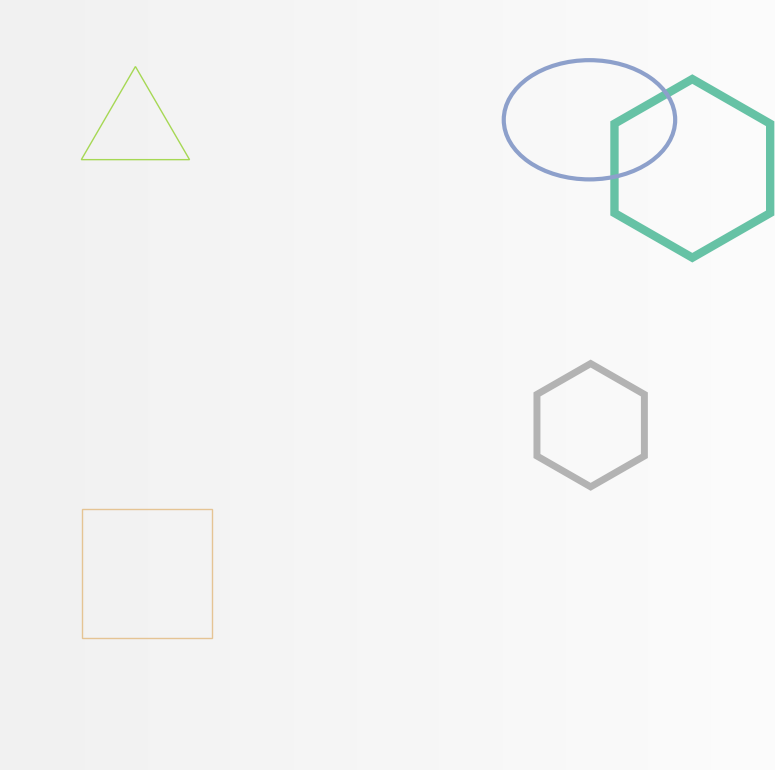[{"shape": "hexagon", "thickness": 3, "radius": 0.58, "center": [0.893, 0.781]}, {"shape": "oval", "thickness": 1.5, "radius": 0.55, "center": [0.761, 0.844]}, {"shape": "triangle", "thickness": 0.5, "radius": 0.4, "center": [0.175, 0.833]}, {"shape": "square", "thickness": 0.5, "radius": 0.42, "center": [0.19, 0.255]}, {"shape": "hexagon", "thickness": 2.5, "radius": 0.4, "center": [0.762, 0.448]}]